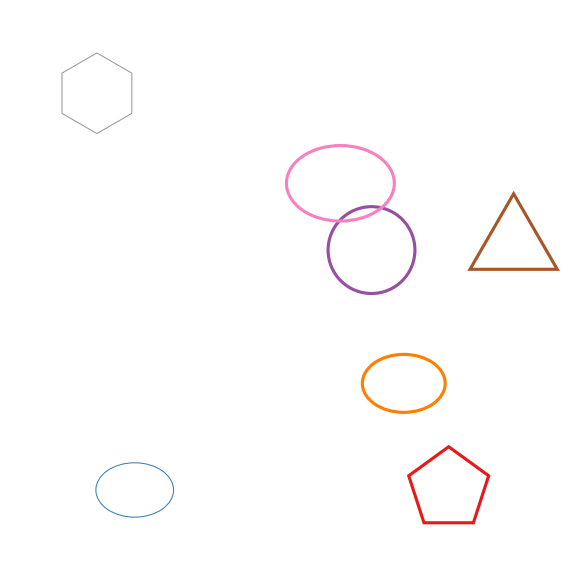[{"shape": "pentagon", "thickness": 1.5, "radius": 0.36, "center": [0.777, 0.153]}, {"shape": "oval", "thickness": 0.5, "radius": 0.34, "center": [0.233, 0.151]}, {"shape": "circle", "thickness": 1.5, "radius": 0.38, "center": [0.643, 0.566]}, {"shape": "oval", "thickness": 1.5, "radius": 0.36, "center": [0.699, 0.335]}, {"shape": "triangle", "thickness": 1.5, "radius": 0.44, "center": [0.889, 0.576]}, {"shape": "oval", "thickness": 1.5, "radius": 0.47, "center": [0.589, 0.682]}, {"shape": "hexagon", "thickness": 0.5, "radius": 0.35, "center": [0.168, 0.838]}]